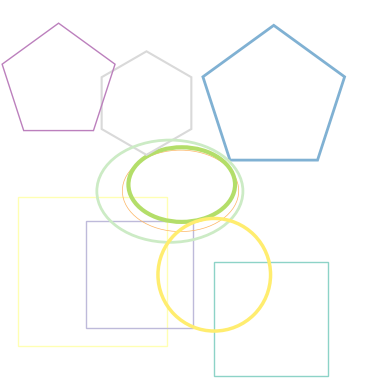[{"shape": "square", "thickness": 1, "radius": 0.74, "center": [0.705, 0.172]}, {"shape": "square", "thickness": 1, "radius": 0.97, "center": [0.24, 0.295]}, {"shape": "square", "thickness": 1, "radius": 0.69, "center": [0.363, 0.288]}, {"shape": "pentagon", "thickness": 2, "radius": 0.97, "center": [0.711, 0.741]}, {"shape": "oval", "thickness": 0.5, "radius": 0.76, "center": [0.469, 0.504]}, {"shape": "oval", "thickness": 3, "radius": 0.69, "center": [0.472, 0.521]}, {"shape": "hexagon", "thickness": 1.5, "radius": 0.67, "center": [0.381, 0.732]}, {"shape": "pentagon", "thickness": 1, "radius": 0.77, "center": [0.152, 0.786]}, {"shape": "oval", "thickness": 2, "radius": 0.95, "center": [0.441, 0.503]}, {"shape": "circle", "thickness": 2.5, "radius": 0.73, "center": [0.557, 0.286]}]